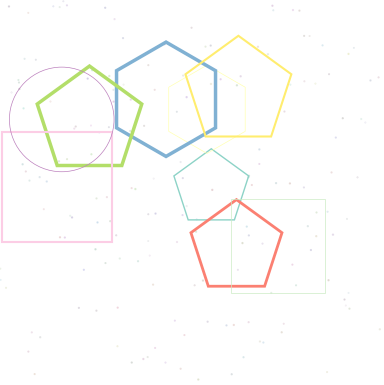[{"shape": "pentagon", "thickness": 1, "radius": 0.51, "center": [0.549, 0.511]}, {"shape": "hexagon", "thickness": 0.5, "radius": 0.57, "center": [0.538, 0.716]}, {"shape": "pentagon", "thickness": 2, "radius": 0.62, "center": [0.614, 0.357]}, {"shape": "hexagon", "thickness": 2.5, "radius": 0.74, "center": [0.431, 0.742]}, {"shape": "pentagon", "thickness": 2.5, "radius": 0.71, "center": [0.232, 0.686]}, {"shape": "square", "thickness": 1.5, "radius": 0.72, "center": [0.147, 0.515]}, {"shape": "circle", "thickness": 0.5, "radius": 0.68, "center": [0.16, 0.69]}, {"shape": "square", "thickness": 0.5, "radius": 0.61, "center": [0.722, 0.361]}, {"shape": "pentagon", "thickness": 1.5, "radius": 0.72, "center": [0.619, 0.762]}]